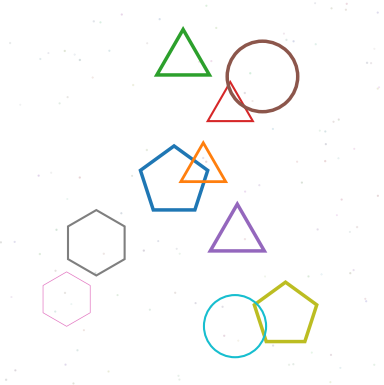[{"shape": "pentagon", "thickness": 2.5, "radius": 0.46, "center": [0.452, 0.529]}, {"shape": "triangle", "thickness": 2, "radius": 0.34, "center": [0.528, 0.562]}, {"shape": "triangle", "thickness": 2.5, "radius": 0.39, "center": [0.476, 0.845]}, {"shape": "triangle", "thickness": 1.5, "radius": 0.34, "center": [0.598, 0.719]}, {"shape": "triangle", "thickness": 2.5, "radius": 0.41, "center": [0.616, 0.389]}, {"shape": "circle", "thickness": 2.5, "radius": 0.46, "center": [0.682, 0.801]}, {"shape": "hexagon", "thickness": 0.5, "radius": 0.35, "center": [0.173, 0.223]}, {"shape": "hexagon", "thickness": 1.5, "radius": 0.42, "center": [0.25, 0.369]}, {"shape": "pentagon", "thickness": 2.5, "radius": 0.43, "center": [0.742, 0.182]}, {"shape": "circle", "thickness": 1.5, "radius": 0.4, "center": [0.61, 0.153]}]